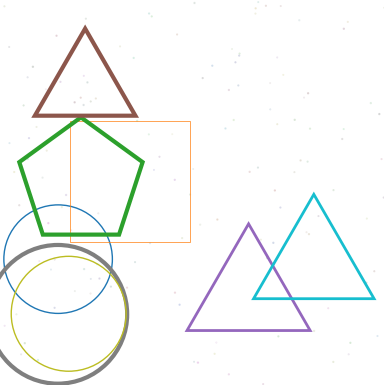[{"shape": "circle", "thickness": 1, "radius": 0.7, "center": [0.151, 0.327]}, {"shape": "square", "thickness": 0.5, "radius": 0.78, "center": [0.338, 0.528]}, {"shape": "pentagon", "thickness": 3, "radius": 0.84, "center": [0.21, 0.527]}, {"shape": "triangle", "thickness": 2, "radius": 0.92, "center": [0.646, 0.234]}, {"shape": "triangle", "thickness": 3, "radius": 0.75, "center": [0.221, 0.775]}, {"shape": "circle", "thickness": 3, "radius": 0.9, "center": [0.15, 0.184]}, {"shape": "circle", "thickness": 1, "radius": 0.75, "center": [0.178, 0.185]}, {"shape": "triangle", "thickness": 2, "radius": 0.9, "center": [0.815, 0.314]}]